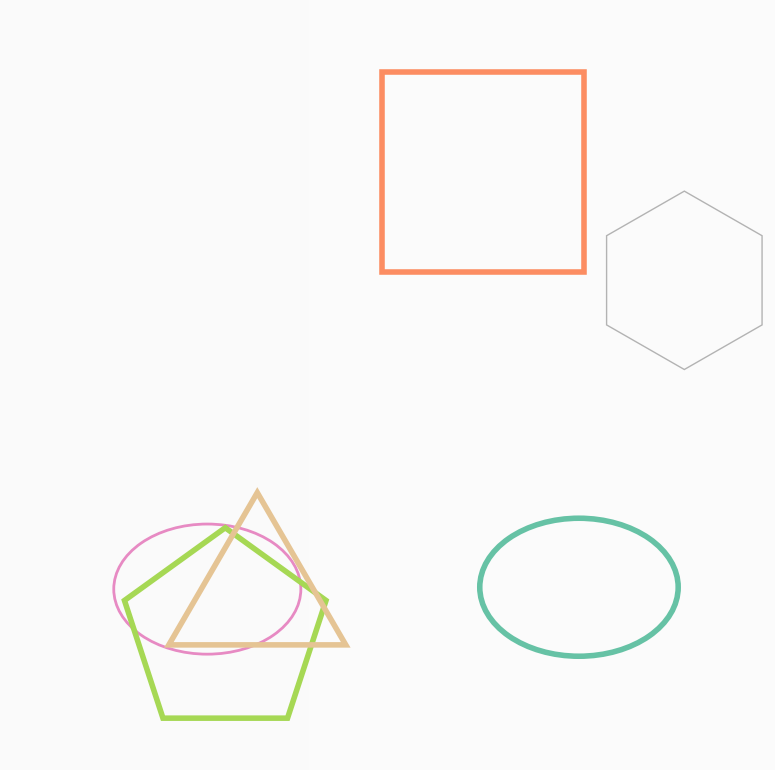[{"shape": "oval", "thickness": 2, "radius": 0.64, "center": [0.747, 0.237]}, {"shape": "square", "thickness": 2, "radius": 0.65, "center": [0.623, 0.777]}, {"shape": "oval", "thickness": 1, "radius": 0.6, "center": [0.267, 0.235]}, {"shape": "pentagon", "thickness": 2, "radius": 0.68, "center": [0.291, 0.178]}, {"shape": "triangle", "thickness": 2, "radius": 0.66, "center": [0.332, 0.228]}, {"shape": "hexagon", "thickness": 0.5, "radius": 0.58, "center": [0.883, 0.636]}]